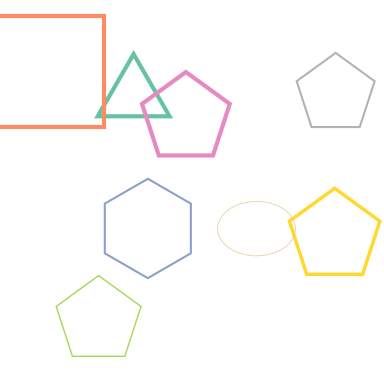[{"shape": "triangle", "thickness": 3, "radius": 0.54, "center": [0.347, 0.752]}, {"shape": "square", "thickness": 3, "radius": 0.72, "center": [0.125, 0.815]}, {"shape": "hexagon", "thickness": 1.5, "radius": 0.65, "center": [0.384, 0.407]}, {"shape": "pentagon", "thickness": 3, "radius": 0.6, "center": [0.483, 0.693]}, {"shape": "pentagon", "thickness": 1, "radius": 0.58, "center": [0.256, 0.168]}, {"shape": "pentagon", "thickness": 2.5, "radius": 0.62, "center": [0.869, 0.387]}, {"shape": "oval", "thickness": 0.5, "radius": 0.51, "center": [0.666, 0.406]}, {"shape": "pentagon", "thickness": 1.5, "radius": 0.53, "center": [0.872, 0.756]}]